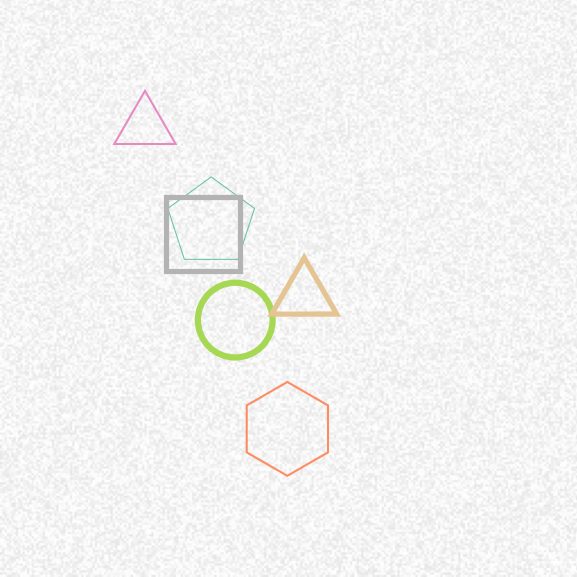[{"shape": "pentagon", "thickness": 0.5, "radius": 0.39, "center": [0.366, 0.614]}, {"shape": "hexagon", "thickness": 1, "radius": 0.41, "center": [0.498, 0.256]}, {"shape": "triangle", "thickness": 1, "radius": 0.31, "center": [0.251, 0.78]}, {"shape": "circle", "thickness": 3, "radius": 0.32, "center": [0.407, 0.445]}, {"shape": "triangle", "thickness": 2.5, "radius": 0.33, "center": [0.527, 0.488]}, {"shape": "square", "thickness": 2.5, "radius": 0.32, "center": [0.351, 0.594]}]